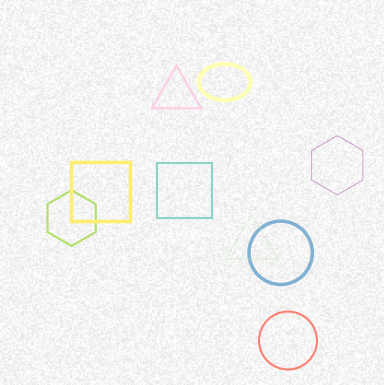[{"shape": "square", "thickness": 1.5, "radius": 0.36, "center": [0.478, 0.504]}, {"shape": "oval", "thickness": 3, "radius": 0.34, "center": [0.584, 0.787]}, {"shape": "circle", "thickness": 1.5, "radius": 0.38, "center": [0.748, 0.116]}, {"shape": "circle", "thickness": 2.5, "radius": 0.41, "center": [0.729, 0.343]}, {"shape": "hexagon", "thickness": 1.5, "radius": 0.36, "center": [0.186, 0.434]}, {"shape": "triangle", "thickness": 1.5, "radius": 0.37, "center": [0.458, 0.756]}, {"shape": "hexagon", "thickness": 0.5, "radius": 0.38, "center": [0.876, 0.571]}, {"shape": "triangle", "thickness": 0.5, "radius": 0.39, "center": [0.654, 0.366]}, {"shape": "square", "thickness": 2.5, "radius": 0.38, "center": [0.261, 0.502]}]